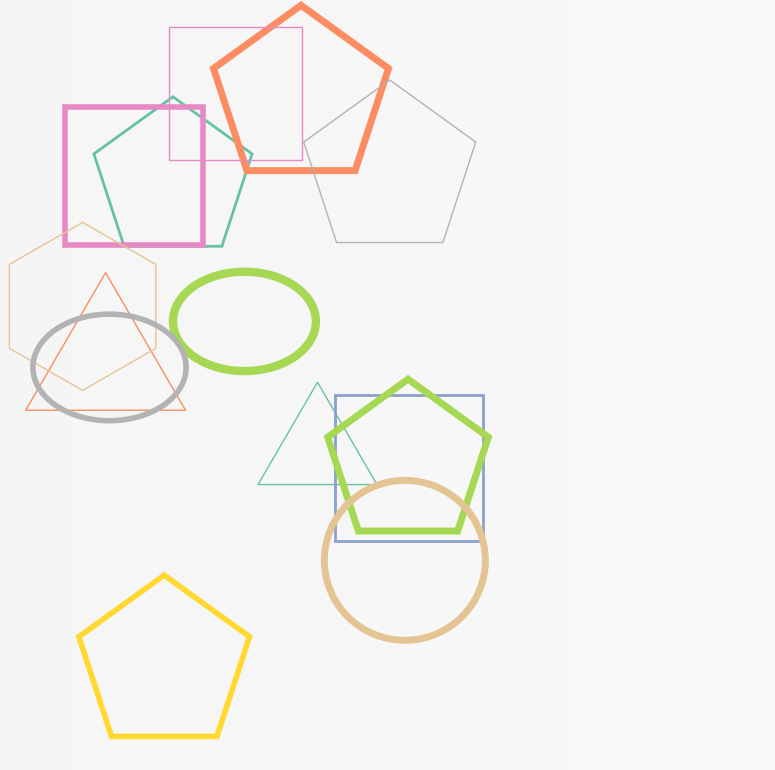[{"shape": "pentagon", "thickness": 1, "radius": 0.54, "center": [0.223, 0.767]}, {"shape": "triangle", "thickness": 0.5, "radius": 0.44, "center": [0.41, 0.415]}, {"shape": "triangle", "thickness": 0.5, "radius": 0.6, "center": [0.136, 0.527]}, {"shape": "pentagon", "thickness": 2.5, "radius": 0.59, "center": [0.388, 0.874]}, {"shape": "square", "thickness": 1, "radius": 0.48, "center": [0.528, 0.392]}, {"shape": "square", "thickness": 2, "radius": 0.45, "center": [0.173, 0.771]}, {"shape": "square", "thickness": 0.5, "radius": 0.43, "center": [0.303, 0.879]}, {"shape": "pentagon", "thickness": 2.5, "radius": 0.55, "center": [0.526, 0.399]}, {"shape": "oval", "thickness": 3, "radius": 0.46, "center": [0.315, 0.583]}, {"shape": "pentagon", "thickness": 2, "radius": 0.58, "center": [0.212, 0.137]}, {"shape": "hexagon", "thickness": 0.5, "radius": 0.55, "center": [0.107, 0.602]}, {"shape": "circle", "thickness": 2.5, "radius": 0.52, "center": [0.522, 0.272]}, {"shape": "pentagon", "thickness": 0.5, "radius": 0.58, "center": [0.503, 0.779]}, {"shape": "oval", "thickness": 2, "radius": 0.49, "center": [0.141, 0.523]}]